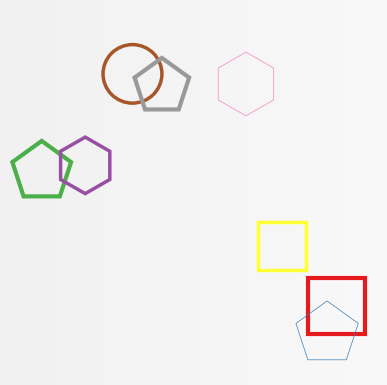[{"shape": "square", "thickness": 3, "radius": 0.37, "center": [0.867, 0.205]}, {"shape": "pentagon", "thickness": 0.5, "radius": 0.42, "center": [0.844, 0.134]}, {"shape": "pentagon", "thickness": 3, "radius": 0.4, "center": [0.108, 0.554]}, {"shape": "hexagon", "thickness": 2.5, "radius": 0.37, "center": [0.22, 0.57]}, {"shape": "square", "thickness": 2.5, "radius": 0.31, "center": [0.727, 0.361]}, {"shape": "circle", "thickness": 2.5, "radius": 0.38, "center": [0.342, 0.808]}, {"shape": "hexagon", "thickness": 0.5, "radius": 0.41, "center": [0.635, 0.782]}, {"shape": "pentagon", "thickness": 3, "radius": 0.37, "center": [0.418, 0.776]}]